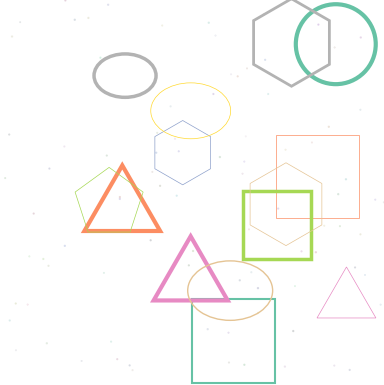[{"shape": "circle", "thickness": 3, "radius": 0.52, "center": [0.872, 0.885]}, {"shape": "square", "thickness": 1.5, "radius": 0.54, "center": [0.606, 0.114]}, {"shape": "square", "thickness": 0.5, "radius": 0.54, "center": [0.824, 0.541]}, {"shape": "triangle", "thickness": 3, "radius": 0.57, "center": [0.318, 0.457]}, {"shape": "hexagon", "thickness": 0.5, "radius": 0.42, "center": [0.475, 0.603]}, {"shape": "triangle", "thickness": 0.5, "radius": 0.44, "center": [0.9, 0.218]}, {"shape": "triangle", "thickness": 3, "radius": 0.56, "center": [0.495, 0.275]}, {"shape": "square", "thickness": 2.5, "radius": 0.44, "center": [0.72, 0.417]}, {"shape": "pentagon", "thickness": 0.5, "radius": 0.46, "center": [0.283, 0.472]}, {"shape": "oval", "thickness": 0.5, "radius": 0.52, "center": [0.495, 0.712]}, {"shape": "oval", "thickness": 1, "radius": 0.55, "center": [0.598, 0.245]}, {"shape": "hexagon", "thickness": 0.5, "radius": 0.54, "center": [0.743, 0.47]}, {"shape": "hexagon", "thickness": 2, "radius": 0.57, "center": [0.757, 0.89]}, {"shape": "oval", "thickness": 2.5, "radius": 0.4, "center": [0.325, 0.804]}]